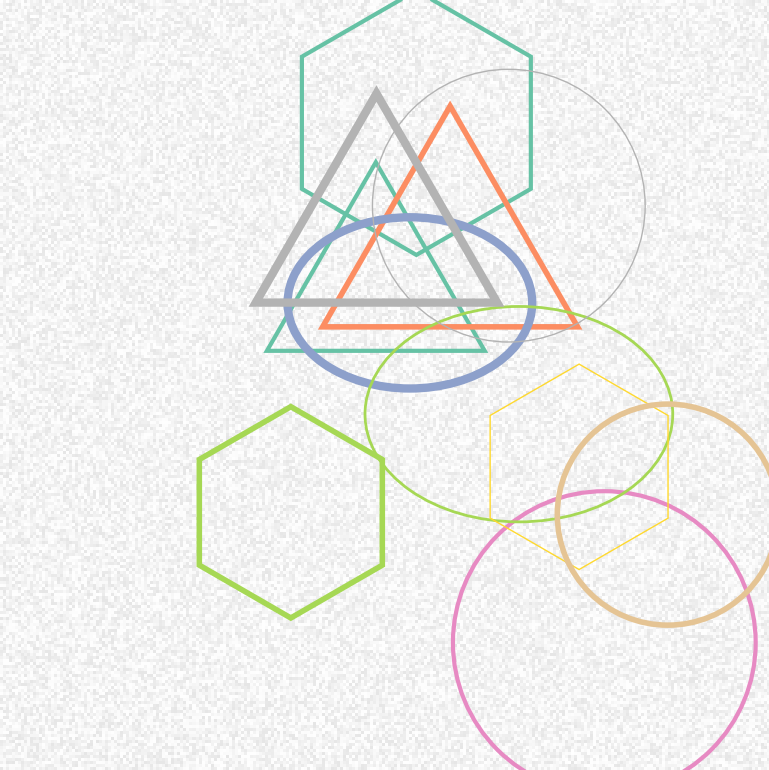[{"shape": "hexagon", "thickness": 1.5, "radius": 0.86, "center": [0.541, 0.841]}, {"shape": "triangle", "thickness": 1.5, "radius": 0.82, "center": [0.488, 0.626]}, {"shape": "triangle", "thickness": 2, "radius": 0.96, "center": [0.585, 0.671]}, {"shape": "oval", "thickness": 3, "radius": 0.79, "center": [0.532, 0.607]}, {"shape": "circle", "thickness": 1.5, "radius": 0.98, "center": [0.785, 0.165]}, {"shape": "oval", "thickness": 1, "radius": 1.0, "center": [0.674, 0.462]}, {"shape": "hexagon", "thickness": 2, "radius": 0.69, "center": [0.378, 0.335]}, {"shape": "hexagon", "thickness": 0.5, "radius": 0.67, "center": [0.752, 0.394]}, {"shape": "circle", "thickness": 2, "radius": 0.72, "center": [0.867, 0.332]}, {"shape": "circle", "thickness": 0.5, "radius": 0.89, "center": [0.661, 0.733]}, {"shape": "triangle", "thickness": 3, "radius": 0.91, "center": [0.489, 0.698]}]